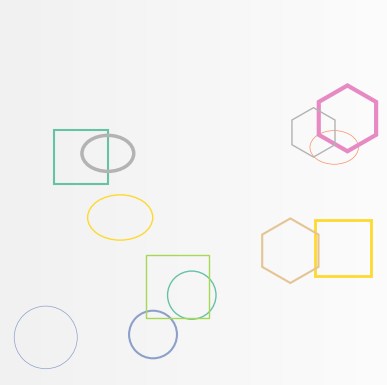[{"shape": "square", "thickness": 1.5, "radius": 0.35, "center": [0.209, 0.592]}, {"shape": "circle", "thickness": 1, "radius": 0.31, "center": [0.495, 0.233]}, {"shape": "oval", "thickness": 0.5, "radius": 0.31, "center": [0.862, 0.617]}, {"shape": "circle", "thickness": 0.5, "radius": 0.41, "center": [0.118, 0.124]}, {"shape": "circle", "thickness": 1.5, "radius": 0.31, "center": [0.395, 0.131]}, {"shape": "hexagon", "thickness": 3, "radius": 0.43, "center": [0.897, 0.693]}, {"shape": "square", "thickness": 1, "radius": 0.41, "center": [0.459, 0.256]}, {"shape": "oval", "thickness": 1, "radius": 0.42, "center": [0.31, 0.435]}, {"shape": "square", "thickness": 2, "radius": 0.36, "center": [0.885, 0.356]}, {"shape": "hexagon", "thickness": 1.5, "radius": 0.42, "center": [0.749, 0.349]}, {"shape": "hexagon", "thickness": 1, "radius": 0.32, "center": [0.809, 0.656]}, {"shape": "oval", "thickness": 2.5, "radius": 0.33, "center": [0.278, 0.602]}]